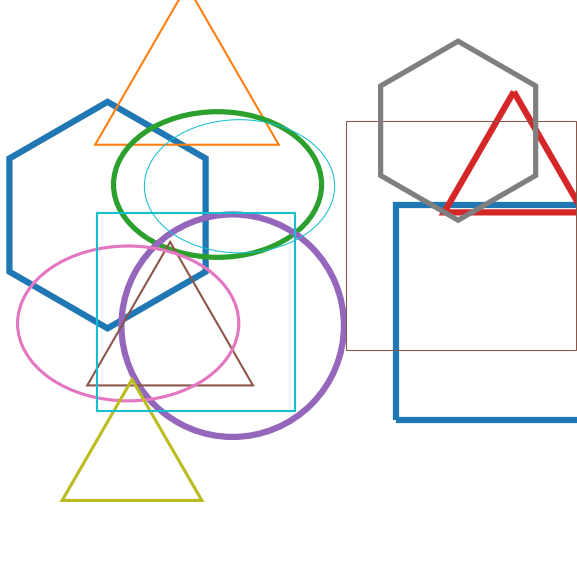[{"shape": "hexagon", "thickness": 3, "radius": 0.98, "center": [0.186, 0.627]}, {"shape": "square", "thickness": 3, "radius": 0.93, "center": [0.871, 0.458]}, {"shape": "triangle", "thickness": 1, "radius": 0.92, "center": [0.324, 0.84]}, {"shape": "oval", "thickness": 2.5, "radius": 0.9, "center": [0.377, 0.68]}, {"shape": "triangle", "thickness": 3, "radius": 0.7, "center": [0.89, 0.701]}, {"shape": "circle", "thickness": 3, "radius": 0.96, "center": [0.403, 0.435]}, {"shape": "square", "thickness": 0.5, "radius": 0.99, "center": [0.798, 0.592]}, {"shape": "triangle", "thickness": 1, "radius": 0.83, "center": [0.295, 0.415]}, {"shape": "oval", "thickness": 1.5, "radius": 0.96, "center": [0.222, 0.439]}, {"shape": "hexagon", "thickness": 2.5, "radius": 0.78, "center": [0.793, 0.773]}, {"shape": "triangle", "thickness": 1.5, "radius": 0.7, "center": [0.229, 0.202]}, {"shape": "square", "thickness": 1, "radius": 0.85, "center": [0.34, 0.459]}, {"shape": "oval", "thickness": 0.5, "radius": 0.82, "center": [0.415, 0.677]}]